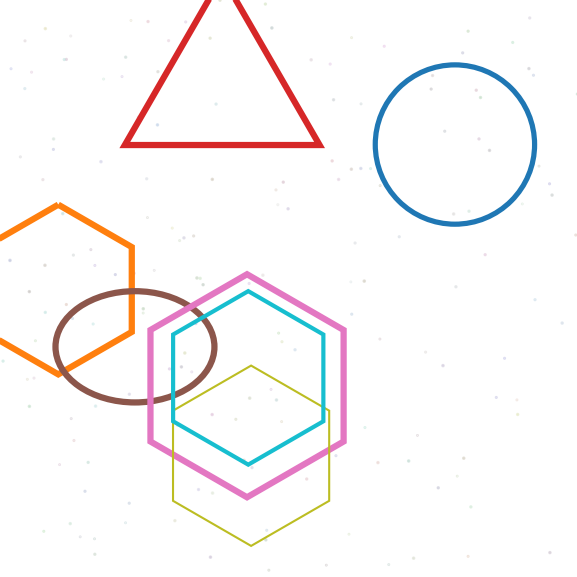[{"shape": "circle", "thickness": 2.5, "radius": 0.69, "center": [0.788, 0.749]}, {"shape": "hexagon", "thickness": 3, "radius": 0.73, "center": [0.101, 0.498]}, {"shape": "triangle", "thickness": 3, "radius": 0.97, "center": [0.385, 0.845]}, {"shape": "oval", "thickness": 3, "radius": 0.69, "center": [0.234, 0.399]}, {"shape": "hexagon", "thickness": 3, "radius": 0.97, "center": [0.428, 0.331]}, {"shape": "hexagon", "thickness": 1, "radius": 0.78, "center": [0.435, 0.21]}, {"shape": "hexagon", "thickness": 2, "radius": 0.75, "center": [0.43, 0.345]}]